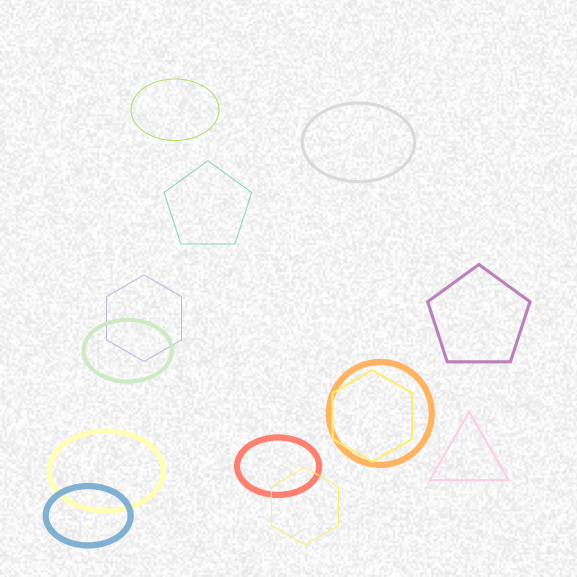[{"shape": "pentagon", "thickness": 0.5, "radius": 0.4, "center": [0.36, 0.641]}, {"shape": "oval", "thickness": 2.5, "radius": 0.49, "center": [0.184, 0.184]}, {"shape": "hexagon", "thickness": 0.5, "radius": 0.37, "center": [0.249, 0.448]}, {"shape": "oval", "thickness": 3, "radius": 0.36, "center": [0.482, 0.192]}, {"shape": "oval", "thickness": 3, "radius": 0.37, "center": [0.153, 0.106]}, {"shape": "circle", "thickness": 3, "radius": 0.45, "center": [0.659, 0.283]}, {"shape": "oval", "thickness": 0.5, "radius": 0.38, "center": [0.303, 0.809]}, {"shape": "triangle", "thickness": 1, "radius": 0.39, "center": [0.813, 0.207]}, {"shape": "oval", "thickness": 1.5, "radius": 0.49, "center": [0.621, 0.753]}, {"shape": "pentagon", "thickness": 1.5, "radius": 0.47, "center": [0.829, 0.448]}, {"shape": "oval", "thickness": 2, "radius": 0.38, "center": [0.221, 0.392]}, {"shape": "hexagon", "thickness": 0.5, "radius": 0.34, "center": [0.528, 0.123]}, {"shape": "hexagon", "thickness": 1, "radius": 0.4, "center": [0.645, 0.279]}]